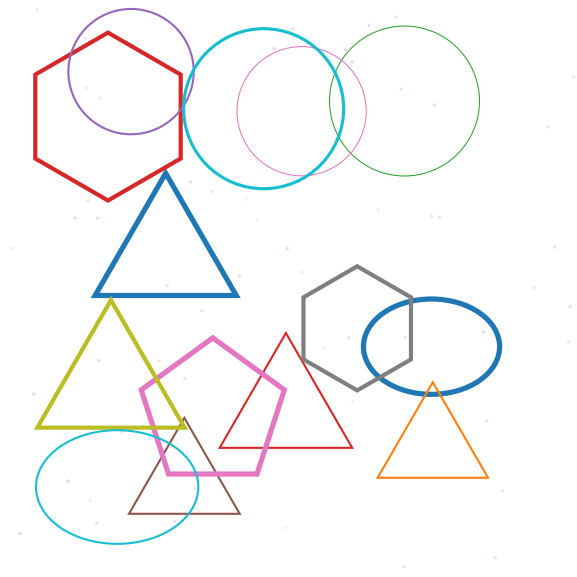[{"shape": "triangle", "thickness": 2.5, "radius": 0.71, "center": [0.287, 0.558]}, {"shape": "oval", "thickness": 2.5, "radius": 0.59, "center": [0.747, 0.399]}, {"shape": "triangle", "thickness": 1, "radius": 0.55, "center": [0.75, 0.227]}, {"shape": "circle", "thickness": 0.5, "radius": 0.65, "center": [0.7, 0.824]}, {"shape": "triangle", "thickness": 1, "radius": 0.66, "center": [0.495, 0.29]}, {"shape": "hexagon", "thickness": 2, "radius": 0.73, "center": [0.187, 0.797]}, {"shape": "circle", "thickness": 1, "radius": 0.54, "center": [0.227, 0.875]}, {"shape": "triangle", "thickness": 1, "radius": 0.55, "center": [0.319, 0.165]}, {"shape": "circle", "thickness": 0.5, "radius": 0.56, "center": [0.522, 0.807]}, {"shape": "pentagon", "thickness": 2.5, "radius": 0.65, "center": [0.368, 0.284]}, {"shape": "hexagon", "thickness": 2, "radius": 0.54, "center": [0.619, 0.431]}, {"shape": "triangle", "thickness": 2, "radius": 0.74, "center": [0.192, 0.332]}, {"shape": "oval", "thickness": 1, "radius": 0.7, "center": [0.203, 0.156]}, {"shape": "circle", "thickness": 1.5, "radius": 0.69, "center": [0.457, 0.811]}]